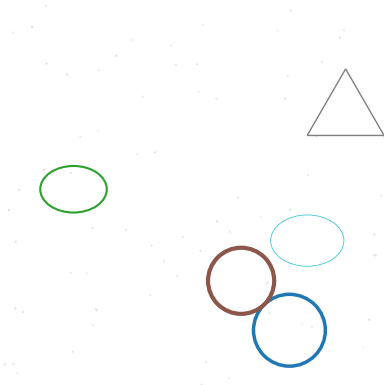[{"shape": "circle", "thickness": 2.5, "radius": 0.47, "center": [0.752, 0.142]}, {"shape": "oval", "thickness": 1.5, "radius": 0.43, "center": [0.191, 0.508]}, {"shape": "circle", "thickness": 3, "radius": 0.43, "center": [0.626, 0.271]}, {"shape": "triangle", "thickness": 1, "radius": 0.58, "center": [0.898, 0.706]}, {"shape": "oval", "thickness": 0.5, "radius": 0.48, "center": [0.798, 0.375]}]